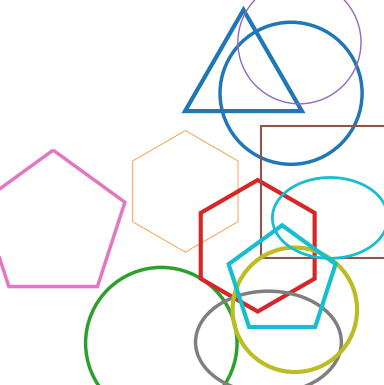[{"shape": "circle", "thickness": 2.5, "radius": 0.92, "center": [0.756, 0.758]}, {"shape": "triangle", "thickness": 3, "radius": 0.88, "center": [0.632, 0.799]}, {"shape": "hexagon", "thickness": 0.5, "radius": 0.79, "center": [0.481, 0.503]}, {"shape": "circle", "thickness": 2.5, "radius": 0.98, "center": [0.419, 0.109]}, {"shape": "hexagon", "thickness": 3, "radius": 0.85, "center": [0.669, 0.362]}, {"shape": "circle", "thickness": 1, "radius": 0.8, "center": [0.778, 0.89]}, {"shape": "square", "thickness": 1.5, "radius": 0.86, "center": [0.85, 0.501]}, {"shape": "pentagon", "thickness": 2.5, "radius": 0.98, "center": [0.138, 0.414]}, {"shape": "oval", "thickness": 2.5, "radius": 0.95, "center": [0.697, 0.111]}, {"shape": "circle", "thickness": 3, "radius": 0.81, "center": [0.766, 0.195]}, {"shape": "oval", "thickness": 2, "radius": 0.75, "center": [0.857, 0.434]}, {"shape": "pentagon", "thickness": 3, "radius": 0.73, "center": [0.733, 0.269]}]